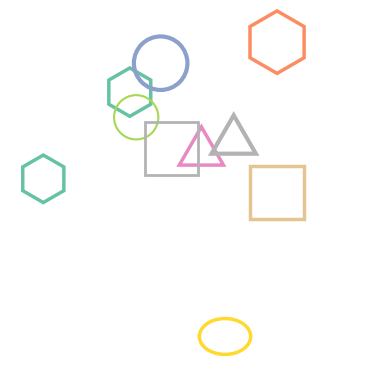[{"shape": "hexagon", "thickness": 2.5, "radius": 0.31, "center": [0.337, 0.761]}, {"shape": "hexagon", "thickness": 2.5, "radius": 0.31, "center": [0.112, 0.536]}, {"shape": "hexagon", "thickness": 2.5, "radius": 0.41, "center": [0.72, 0.89]}, {"shape": "circle", "thickness": 3, "radius": 0.35, "center": [0.417, 0.836]}, {"shape": "triangle", "thickness": 2.5, "radius": 0.33, "center": [0.523, 0.604]}, {"shape": "circle", "thickness": 1.5, "radius": 0.29, "center": [0.354, 0.695]}, {"shape": "oval", "thickness": 2.5, "radius": 0.33, "center": [0.584, 0.126]}, {"shape": "square", "thickness": 2.5, "radius": 0.35, "center": [0.72, 0.5]}, {"shape": "triangle", "thickness": 3, "radius": 0.33, "center": [0.607, 0.634]}, {"shape": "square", "thickness": 2, "radius": 0.34, "center": [0.445, 0.615]}]